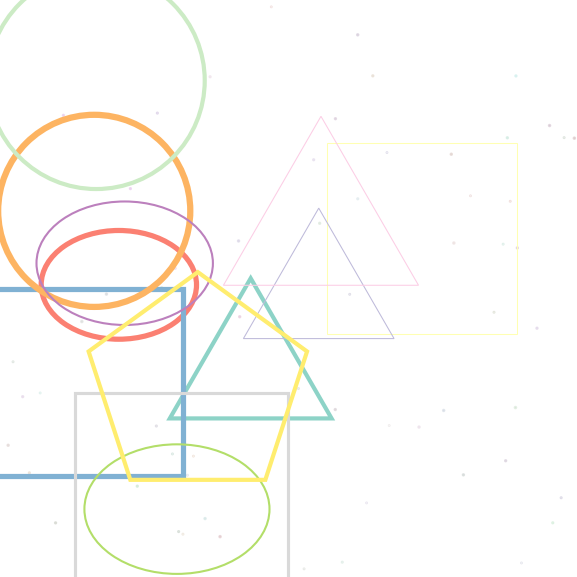[{"shape": "triangle", "thickness": 2, "radius": 0.81, "center": [0.434, 0.355]}, {"shape": "square", "thickness": 0.5, "radius": 0.83, "center": [0.731, 0.586]}, {"shape": "triangle", "thickness": 0.5, "radius": 0.75, "center": [0.552, 0.488]}, {"shape": "oval", "thickness": 2.5, "radius": 0.67, "center": [0.206, 0.506]}, {"shape": "square", "thickness": 2.5, "radius": 0.81, "center": [0.155, 0.337]}, {"shape": "circle", "thickness": 3, "radius": 0.83, "center": [0.163, 0.634]}, {"shape": "oval", "thickness": 1, "radius": 0.8, "center": [0.306, 0.118]}, {"shape": "triangle", "thickness": 0.5, "radius": 0.98, "center": [0.556, 0.603]}, {"shape": "square", "thickness": 1.5, "radius": 0.92, "center": [0.314, 0.135]}, {"shape": "oval", "thickness": 1, "radius": 0.76, "center": [0.216, 0.543]}, {"shape": "circle", "thickness": 2, "radius": 0.94, "center": [0.167, 0.86]}, {"shape": "pentagon", "thickness": 2, "radius": 0.99, "center": [0.343, 0.329]}]